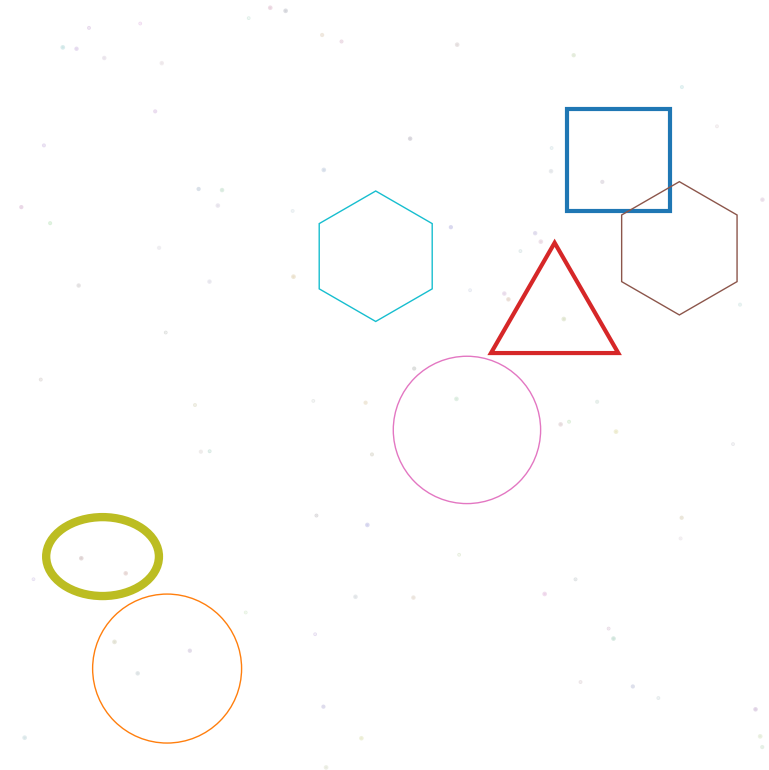[{"shape": "square", "thickness": 1.5, "radius": 0.33, "center": [0.803, 0.792]}, {"shape": "circle", "thickness": 0.5, "radius": 0.48, "center": [0.217, 0.132]}, {"shape": "triangle", "thickness": 1.5, "radius": 0.48, "center": [0.72, 0.589]}, {"shape": "hexagon", "thickness": 0.5, "radius": 0.43, "center": [0.882, 0.678]}, {"shape": "circle", "thickness": 0.5, "radius": 0.48, "center": [0.606, 0.442]}, {"shape": "oval", "thickness": 3, "radius": 0.37, "center": [0.133, 0.277]}, {"shape": "hexagon", "thickness": 0.5, "radius": 0.42, "center": [0.488, 0.667]}]